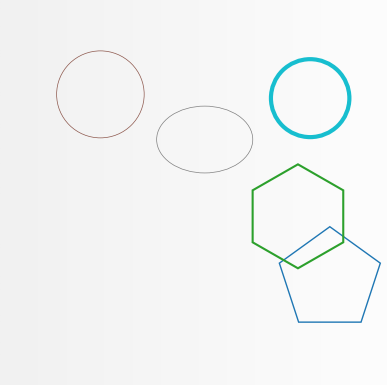[{"shape": "pentagon", "thickness": 1, "radius": 0.68, "center": [0.851, 0.274]}, {"shape": "hexagon", "thickness": 1.5, "radius": 0.68, "center": [0.769, 0.438]}, {"shape": "circle", "thickness": 0.5, "radius": 0.56, "center": [0.259, 0.755]}, {"shape": "oval", "thickness": 0.5, "radius": 0.62, "center": [0.528, 0.638]}, {"shape": "circle", "thickness": 3, "radius": 0.51, "center": [0.8, 0.745]}]